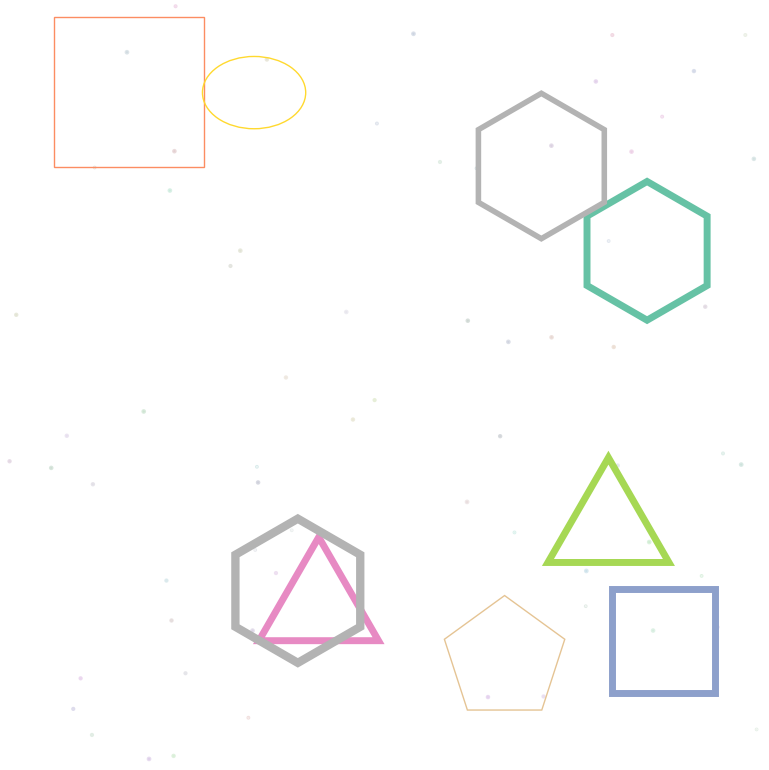[{"shape": "hexagon", "thickness": 2.5, "radius": 0.45, "center": [0.84, 0.674]}, {"shape": "square", "thickness": 0.5, "radius": 0.49, "center": [0.167, 0.88]}, {"shape": "square", "thickness": 2.5, "radius": 0.34, "center": [0.862, 0.168]}, {"shape": "triangle", "thickness": 2.5, "radius": 0.45, "center": [0.414, 0.213]}, {"shape": "triangle", "thickness": 2.5, "radius": 0.45, "center": [0.79, 0.315]}, {"shape": "oval", "thickness": 0.5, "radius": 0.34, "center": [0.33, 0.88]}, {"shape": "pentagon", "thickness": 0.5, "radius": 0.41, "center": [0.655, 0.144]}, {"shape": "hexagon", "thickness": 2, "radius": 0.47, "center": [0.703, 0.784]}, {"shape": "hexagon", "thickness": 3, "radius": 0.47, "center": [0.387, 0.233]}]